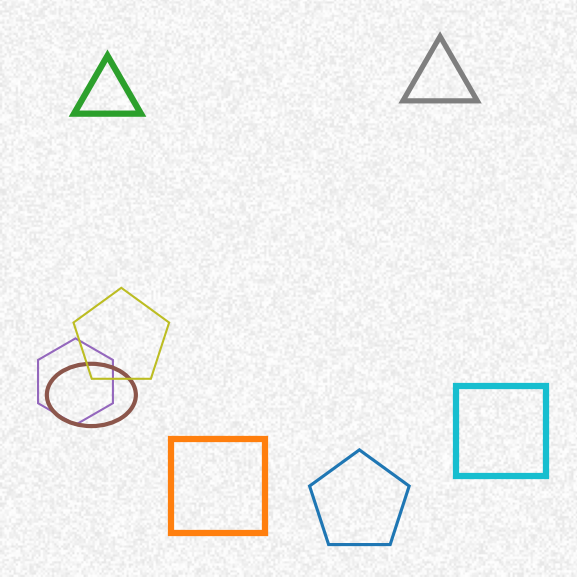[{"shape": "pentagon", "thickness": 1.5, "radius": 0.45, "center": [0.622, 0.129]}, {"shape": "square", "thickness": 3, "radius": 0.41, "center": [0.378, 0.157]}, {"shape": "triangle", "thickness": 3, "radius": 0.33, "center": [0.186, 0.836]}, {"shape": "hexagon", "thickness": 1, "radius": 0.37, "center": [0.131, 0.338]}, {"shape": "oval", "thickness": 2, "radius": 0.39, "center": [0.158, 0.315]}, {"shape": "triangle", "thickness": 2.5, "radius": 0.37, "center": [0.762, 0.862]}, {"shape": "pentagon", "thickness": 1, "radius": 0.44, "center": [0.21, 0.414]}, {"shape": "square", "thickness": 3, "radius": 0.39, "center": [0.867, 0.253]}]